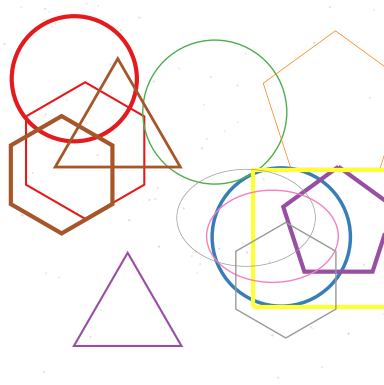[{"shape": "circle", "thickness": 3, "radius": 0.81, "center": [0.193, 0.795]}, {"shape": "hexagon", "thickness": 1.5, "radius": 0.89, "center": [0.221, 0.609]}, {"shape": "circle", "thickness": 2.5, "radius": 0.9, "center": [0.731, 0.384]}, {"shape": "circle", "thickness": 1, "radius": 0.94, "center": [0.558, 0.709]}, {"shape": "pentagon", "thickness": 3, "radius": 0.75, "center": [0.879, 0.416]}, {"shape": "triangle", "thickness": 1.5, "radius": 0.81, "center": [0.332, 0.182]}, {"shape": "pentagon", "thickness": 0.5, "radius": 0.99, "center": [0.871, 0.723]}, {"shape": "square", "thickness": 3, "radius": 0.89, "center": [0.834, 0.38]}, {"shape": "triangle", "thickness": 2, "radius": 0.94, "center": [0.306, 0.66]}, {"shape": "hexagon", "thickness": 3, "radius": 0.76, "center": [0.16, 0.546]}, {"shape": "oval", "thickness": 1, "radius": 0.86, "center": [0.708, 0.386]}, {"shape": "hexagon", "thickness": 1, "radius": 0.75, "center": [0.743, 0.272]}, {"shape": "oval", "thickness": 0.5, "radius": 0.9, "center": [0.639, 0.434]}]